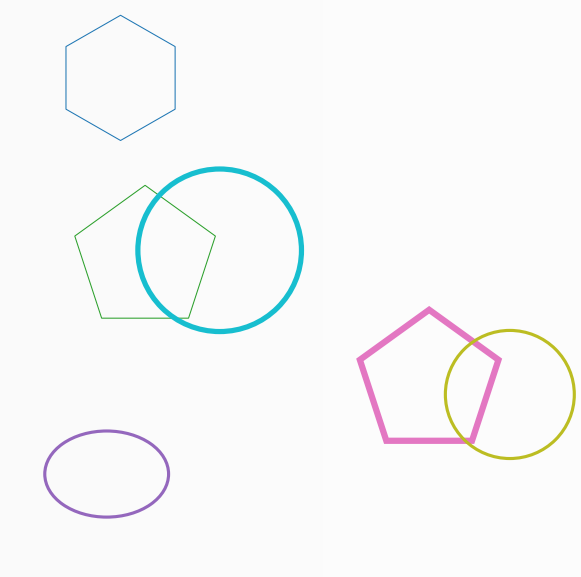[{"shape": "hexagon", "thickness": 0.5, "radius": 0.54, "center": [0.207, 0.864]}, {"shape": "pentagon", "thickness": 0.5, "radius": 0.64, "center": [0.25, 0.551]}, {"shape": "oval", "thickness": 1.5, "radius": 0.53, "center": [0.184, 0.178]}, {"shape": "pentagon", "thickness": 3, "radius": 0.63, "center": [0.738, 0.337]}, {"shape": "circle", "thickness": 1.5, "radius": 0.55, "center": [0.877, 0.316]}, {"shape": "circle", "thickness": 2.5, "radius": 0.7, "center": [0.378, 0.566]}]